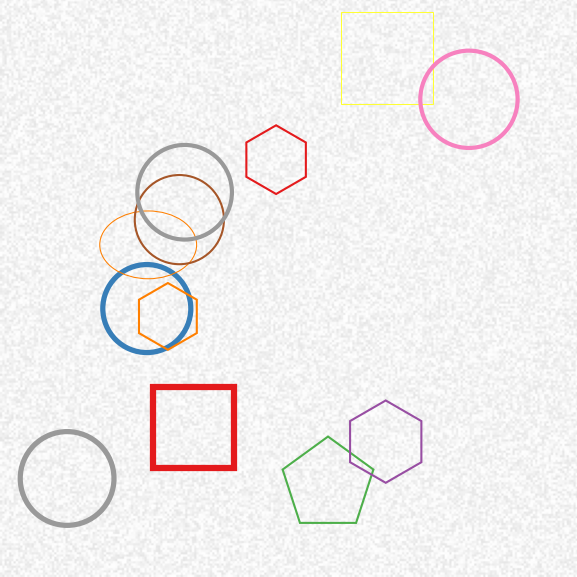[{"shape": "square", "thickness": 3, "radius": 0.35, "center": [0.335, 0.26]}, {"shape": "hexagon", "thickness": 1, "radius": 0.3, "center": [0.478, 0.723]}, {"shape": "circle", "thickness": 2.5, "radius": 0.38, "center": [0.254, 0.465]}, {"shape": "pentagon", "thickness": 1, "radius": 0.41, "center": [0.568, 0.161]}, {"shape": "hexagon", "thickness": 1, "radius": 0.36, "center": [0.668, 0.234]}, {"shape": "hexagon", "thickness": 1, "radius": 0.29, "center": [0.291, 0.451]}, {"shape": "oval", "thickness": 0.5, "radius": 0.42, "center": [0.257, 0.575]}, {"shape": "square", "thickness": 0.5, "radius": 0.4, "center": [0.67, 0.899]}, {"shape": "circle", "thickness": 1, "radius": 0.39, "center": [0.311, 0.619]}, {"shape": "circle", "thickness": 2, "radius": 0.42, "center": [0.812, 0.827]}, {"shape": "circle", "thickness": 2, "radius": 0.41, "center": [0.32, 0.666]}, {"shape": "circle", "thickness": 2.5, "radius": 0.41, "center": [0.116, 0.171]}]